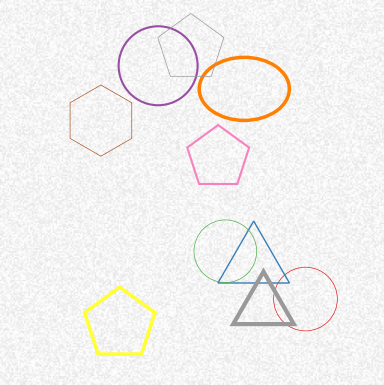[{"shape": "circle", "thickness": 0.5, "radius": 0.41, "center": [0.794, 0.223]}, {"shape": "triangle", "thickness": 1, "radius": 0.54, "center": [0.659, 0.319]}, {"shape": "circle", "thickness": 0.5, "radius": 0.41, "center": [0.585, 0.347]}, {"shape": "circle", "thickness": 1.5, "radius": 0.51, "center": [0.411, 0.829]}, {"shape": "oval", "thickness": 2.5, "radius": 0.59, "center": [0.634, 0.769]}, {"shape": "pentagon", "thickness": 2.5, "radius": 0.48, "center": [0.311, 0.158]}, {"shape": "hexagon", "thickness": 0.5, "radius": 0.46, "center": [0.262, 0.687]}, {"shape": "pentagon", "thickness": 1.5, "radius": 0.42, "center": [0.567, 0.591]}, {"shape": "triangle", "thickness": 3, "radius": 0.45, "center": [0.684, 0.204]}, {"shape": "pentagon", "thickness": 0.5, "radius": 0.45, "center": [0.496, 0.875]}]